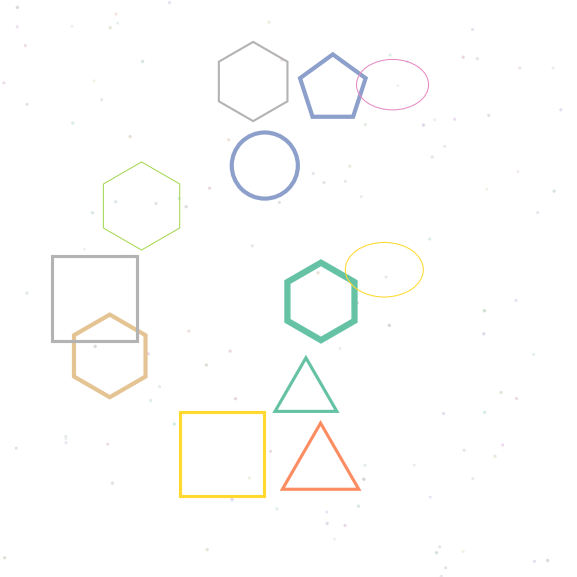[{"shape": "triangle", "thickness": 1.5, "radius": 0.31, "center": [0.53, 0.318]}, {"shape": "hexagon", "thickness": 3, "radius": 0.34, "center": [0.556, 0.477]}, {"shape": "triangle", "thickness": 1.5, "radius": 0.38, "center": [0.555, 0.19]}, {"shape": "pentagon", "thickness": 2, "radius": 0.3, "center": [0.576, 0.845]}, {"shape": "circle", "thickness": 2, "radius": 0.29, "center": [0.459, 0.712]}, {"shape": "oval", "thickness": 0.5, "radius": 0.31, "center": [0.68, 0.853]}, {"shape": "hexagon", "thickness": 0.5, "radius": 0.38, "center": [0.245, 0.642]}, {"shape": "oval", "thickness": 0.5, "radius": 0.34, "center": [0.665, 0.532]}, {"shape": "square", "thickness": 1.5, "radius": 0.36, "center": [0.385, 0.213]}, {"shape": "hexagon", "thickness": 2, "radius": 0.36, "center": [0.19, 0.383]}, {"shape": "square", "thickness": 1.5, "radius": 0.37, "center": [0.163, 0.482]}, {"shape": "hexagon", "thickness": 1, "radius": 0.34, "center": [0.438, 0.858]}]